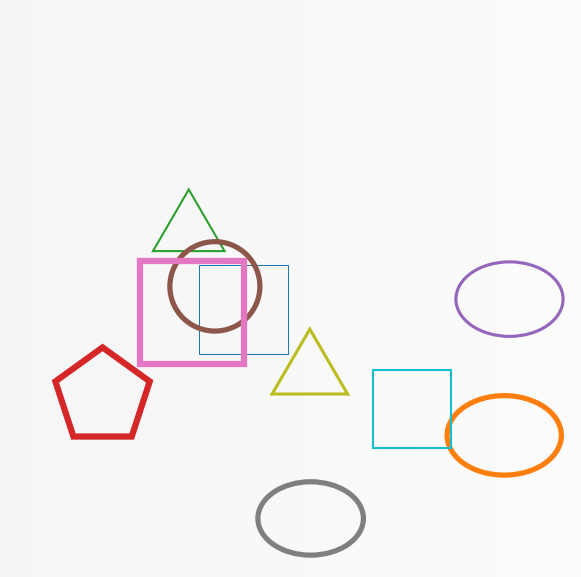[{"shape": "square", "thickness": 0.5, "radius": 0.38, "center": [0.419, 0.463]}, {"shape": "oval", "thickness": 2.5, "radius": 0.49, "center": [0.868, 0.245]}, {"shape": "triangle", "thickness": 1, "radius": 0.36, "center": [0.325, 0.6]}, {"shape": "pentagon", "thickness": 3, "radius": 0.43, "center": [0.176, 0.312]}, {"shape": "oval", "thickness": 1.5, "radius": 0.46, "center": [0.877, 0.481]}, {"shape": "circle", "thickness": 2.5, "radius": 0.39, "center": [0.37, 0.503]}, {"shape": "square", "thickness": 3, "radius": 0.45, "center": [0.33, 0.458]}, {"shape": "oval", "thickness": 2.5, "radius": 0.45, "center": [0.534, 0.101]}, {"shape": "triangle", "thickness": 1.5, "radius": 0.37, "center": [0.533, 0.354]}, {"shape": "square", "thickness": 1, "radius": 0.34, "center": [0.709, 0.291]}]